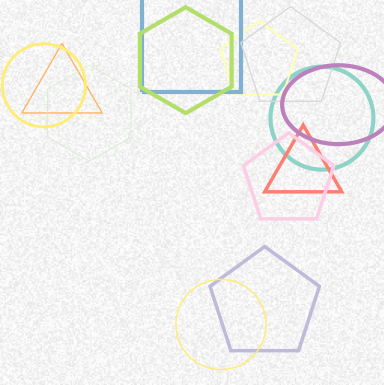[{"shape": "circle", "thickness": 3, "radius": 0.67, "center": [0.836, 0.693]}, {"shape": "pentagon", "thickness": 1.5, "radius": 0.53, "center": [0.673, 0.84]}, {"shape": "pentagon", "thickness": 2.5, "radius": 0.75, "center": [0.688, 0.21]}, {"shape": "triangle", "thickness": 2.5, "radius": 0.58, "center": [0.788, 0.56]}, {"shape": "square", "thickness": 3, "radius": 0.64, "center": [0.497, 0.888]}, {"shape": "triangle", "thickness": 1, "radius": 0.6, "center": [0.161, 0.767]}, {"shape": "hexagon", "thickness": 3, "radius": 0.69, "center": [0.482, 0.844]}, {"shape": "pentagon", "thickness": 2.5, "radius": 0.62, "center": [0.75, 0.531]}, {"shape": "pentagon", "thickness": 1, "radius": 0.68, "center": [0.755, 0.847]}, {"shape": "oval", "thickness": 3, "radius": 0.73, "center": [0.879, 0.728]}, {"shape": "hexagon", "thickness": 0.5, "radius": 0.62, "center": [0.232, 0.706]}, {"shape": "circle", "thickness": 2, "radius": 0.54, "center": [0.114, 0.778]}, {"shape": "circle", "thickness": 1, "radius": 0.59, "center": [0.574, 0.157]}]